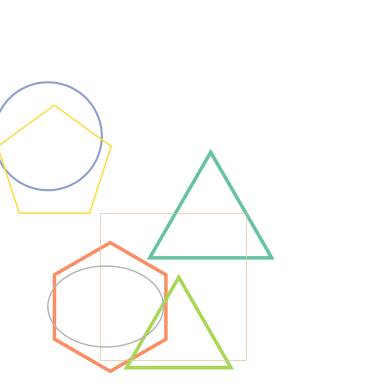[{"shape": "triangle", "thickness": 2.5, "radius": 0.92, "center": [0.547, 0.422]}, {"shape": "hexagon", "thickness": 2.5, "radius": 0.84, "center": [0.286, 0.203]}, {"shape": "circle", "thickness": 1.5, "radius": 0.7, "center": [0.124, 0.646]}, {"shape": "triangle", "thickness": 2.5, "radius": 0.78, "center": [0.464, 0.123]}, {"shape": "pentagon", "thickness": 1, "radius": 0.78, "center": [0.141, 0.572]}, {"shape": "square", "thickness": 0.5, "radius": 0.95, "center": [0.449, 0.255]}, {"shape": "oval", "thickness": 1, "radius": 0.75, "center": [0.275, 0.204]}]